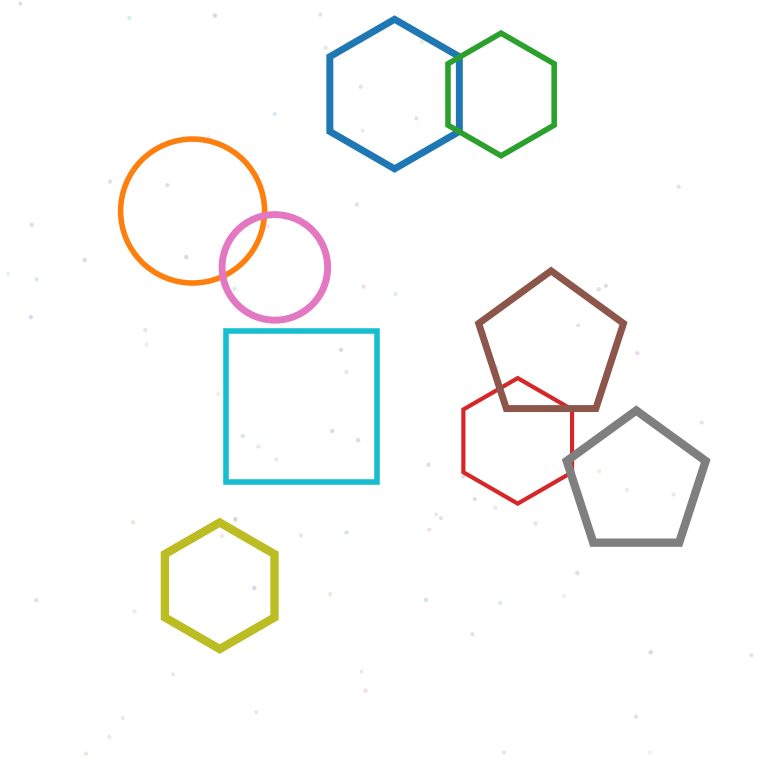[{"shape": "hexagon", "thickness": 2.5, "radius": 0.49, "center": [0.512, 0.878]}, {"shape": "circle", "thickness": 2, "radius": 0.47, "center": [0.25, 0.726]}, {"shape": "hexagon", "thickness": 2, "radius": 0.4, "center": [0.651, 0.877]}, {"shape": "hexagon", "thickness": 1.5, "radius": 0.41, "center": [0.672, 0.427]}, {"shape": "pentagon", "thickness": 2.5, "radius": 0.49, "center": [0.716, 0.549]}, {"shape": "circle", "thickness": 2.5, "radius": 0.34, "center": [0.357, 0.653]}, {"shape": "pentagon", "thickness": 3, "radius": 0.47, "center": [0.826, 0.372]}, {"shape": "hexagon", "thickness": 3, "radius": 0.41, "center": [0.285, 0.239]}, {"shape": "square", "thickness": 2, "radius": 0.49, "center": [0.392, 0.472]}]